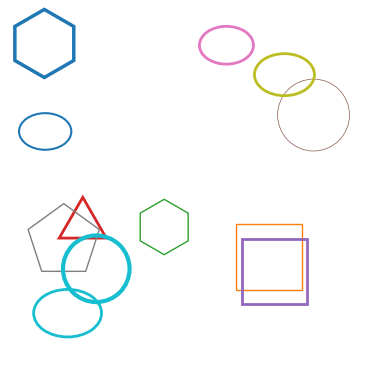[{"shape": "oval", "thickness": 1.5, "radius": 0.34, "center": [0.117, 0.659]}, {"shape": "hexagon", "thickness": 2.5, "radius": 0.44, "center": [0.115, 0.887]}, {"shape": "square", "thickness": 1, "radius": 0.43, "center": [0.698, 0.332]}, {"shape": "hexagon", "thickness": 1, "radius": 0.36, "center": [0.426, 0.41]}, {"shape": "triangle", "thickness": 2, "radius": 0.35, "center": [0.215, 0.417]}, {"shape": "square", "thickness": 2, "radius": 0.42, "center": [0.712, 0.295]}, {"shape": "circle", "thickness": 0.5, "radius": 0.47, "center": [0.814, 0.701]}, {"shape": "oval", "thickness": 2, "radius": 0.35, "center": [0.588, 0.882]}, {"shape": "pentagon", "thickness": 1, "radius": 0.49, "center": [0.165, 0.374]}, {"shape": "oval", "thickness": 2, "radius": 0.39, "center": [0.739, 0.806]}, {"shape": "oval", "thickness": 2, "radius": 0.44, "center": [0.176, 0.187]}, {"shape": "circle", "thickness": 3, "radius": 0.43, "center": [0.25, 0.302]}]